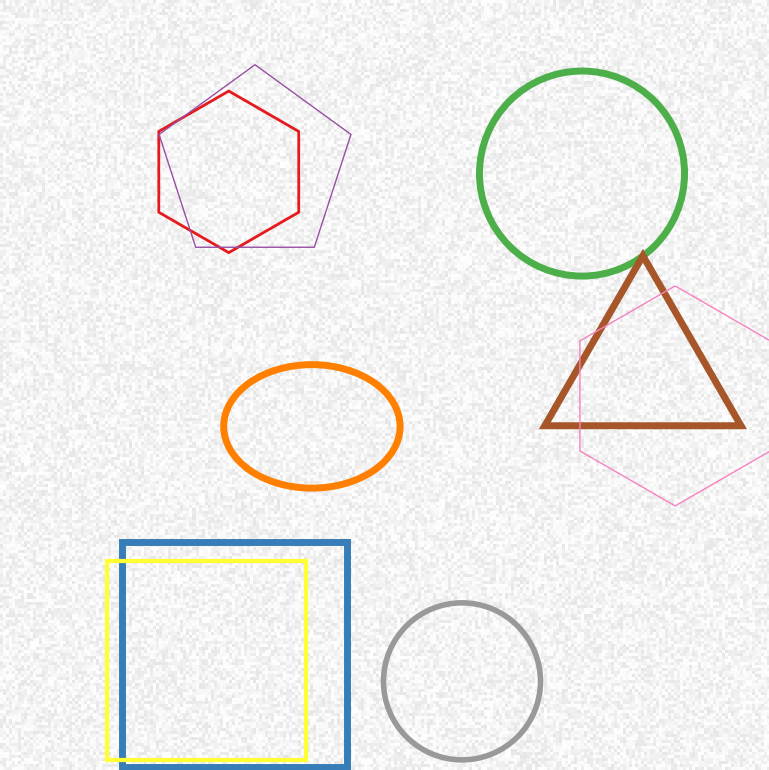[{"shape": "hexagon", "thickness": 1, "radius": 0.52, "center": [0.297, 0.777]}, {"shape": "square", "thickness": 2.5, "radius": 0.73, "center": [0.305, 0.15]}, {"shape": "circle", "thickness": 2.5, "radius": 0.67, "center": [0.756, 0.775]}, {"shape": "pentagon", "thickness": 0.5, "radius": 0.66, "center": [0.331, 0.785]}, {"shape": "oval", "thickness": 2.5, "radius": 0.57, "center": [0.405, 0.446]}, {"shape": "square", "thickness": 1.5, "radius": 0.65, "center": [0.269, 0.142]}, {"shape": "triangle", "thickness": 2.5, "radius": 0.74, "center": [0.835, 0.521]}, {"shape": "hexagon", "thickness": 0.5, "radius": 0.71, "center": [0.877, 0.486]}, {"shape": "circle", "thickness": 2, "radius": 0.51, "center": [0.6, 0.115]}]